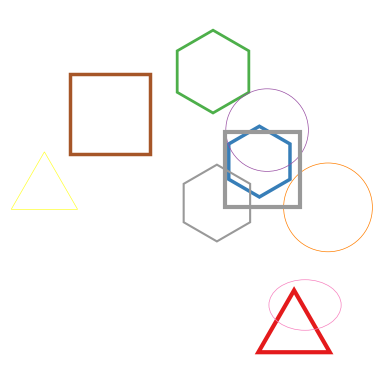[{"shape": "triangle", "thickness": 3, "radius": 0.54, "center": [0.764, 0.139]}, {"shape": "hexagon", "thickness": 2.5, "radius": 0.46, "center": [0.674, 0.58]}, {"shape": "hexagon", "thickness": 2, "radius": 0.54, "center": [0.553, 0.814]}, {"shape": "circle", "thickness": 0.5, "radius": 0.54, "center": [0.694, 0.662]}, {"shape": "circle", "thickness": 0.5, "radius": 0.58, "center": [0.852, 0.461]}, {"shape": "triangle", "thickness": 0.5, "radius": 0.5, "center": [0.115, 0.506]}, {"shape": "square", "thickness": 2.5, "radius": 0.52, "center": [0.285, 0.704]}, {"shape": "oval", "thickness": 0.5, "radius": 0.47, "center": [0.792, 0.208]}, {"shape": "hexagon", "thickness": 1.5, "radius": 0.5, "center": [0.563, 0.473]}, {"shape": "square", "thickness": 3, "radius": 0.49, "center": [0.682, 0.559]}]